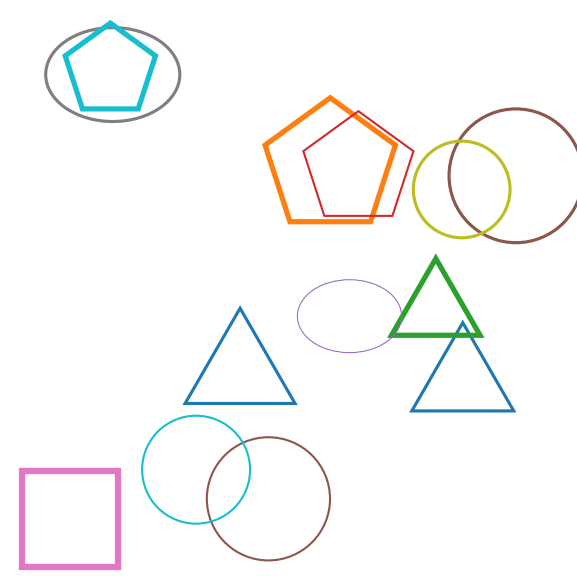[{"shape": "triangle", "thickness": 1.5, "radius": 0.51, "center": [0.801, 0.339]}, {"shape": "triangle", "thickness": 1.5, "radius": 0.55, "center": [0.416, 0.355]}, {"shape": "pentagon", "thickness": 2.5, "radius": 0.59, "center": [0.572, 0.711]}, {"shape": "triangle", "thickness": 2.5, "radius": 0.44, "center": [0.755, 0.463]}, {"shape": "pentagon", "thickness": 1, "radius": 0.5, "center": [0.621, 0.706]}, {"shape": "oval", "thickness": 0.5, "radius": 0.45, "center": [0.605, 0.452]}, {"shape": "circle", "thickness": 1.5, "radius": 0.58, "center": [0.893, 0.695]}, {"shape": "circle", "thickness": 1, "radius": 0.53, "center": [0.465, 0.135]}, {"shape": "square", "thickness": 3, "radius": 0.42, "center": [0.121, 0.1]}, {"shape": "oval", "thickness": 1.5, "radius": 0.58, "center": [0.195, 0.87]}, {"shape": "circle", "thickness": 1.5, "radius": 0.42, "center": [0.799, 0.671]}, {"shape": "pentagon", "thickness": 2.5, "radius": 0.41, "center": [0.191, 0.877]}, {"shape": "circle", "thickness": 1, "radius": 0.47, "center": [0.34, 0.186]}]